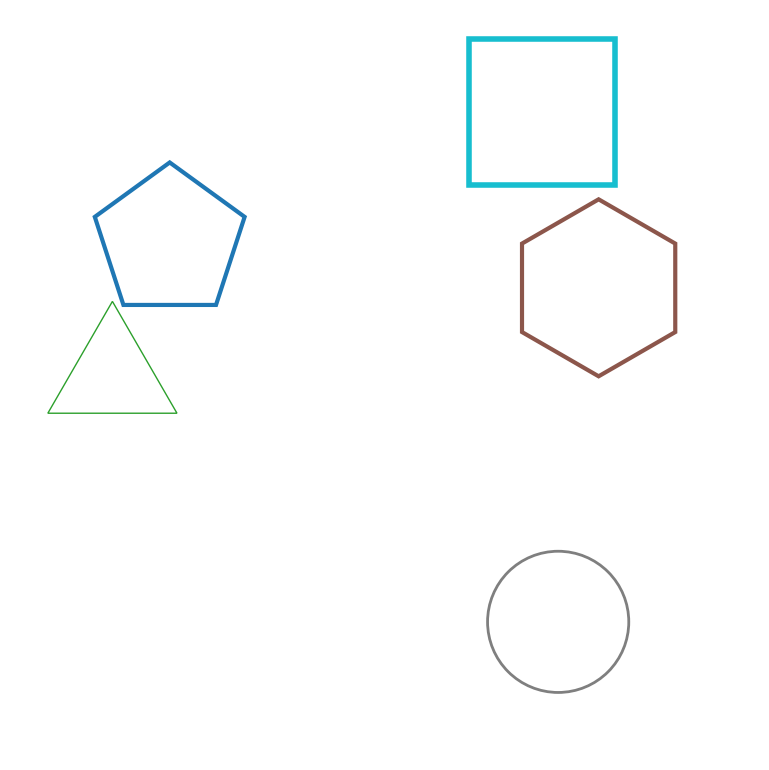[{"shape": "pentagon", "thickness": 1.5, "radius": 0.51, "center": [0.22, 0.687]}, {"shape": "triangle", "thickness": 0.5, "radius": 0.48, "center": [0.146, 0.512]}, {"shape": "hexagon", "thickness": 1.5, "radius": 0.57, "center": [0.777, 0.626]}, {"shape": "circle", "thickness": 1, "radius": 0.46, "center": [0.725, 0.192]}, {"shape": "square", "thickness": 2, "radius": 0.47, "center": [0.704, 0.855]}]